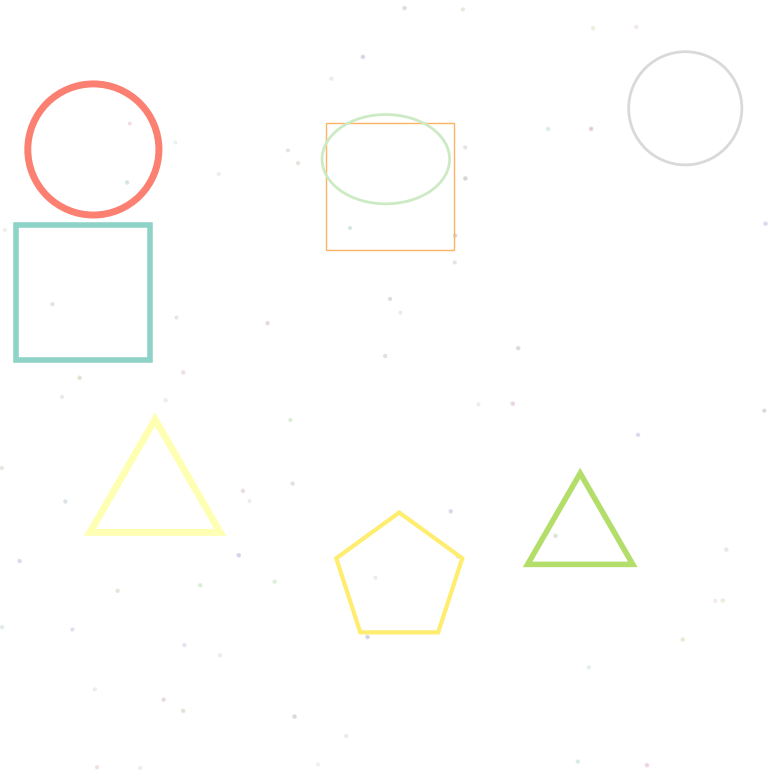[{"shape": "square", "thickness": 2, "radius": 0.44, "center": [0.108, 0.62]}, {"shape": "triangle", "thickness": 2.5, "radius": 0.49, "center": [0.201, 0.357]}, {"shape": "circle", "thickness": 2.5, "radius": 0.43, "center": [0.121, 0.806]}, {"shape": "square", "thickness": 0.5, "radius": 0.41, "center": [0.507, 0.757]}, {"shape": "triangle", "thickness": 2, "radius": 0.39, "center": [0.753, 0.306]}, {"shape": "circle", "thickness": 1, "radius": 0.37, "center": [0.89, 0.859]}, {"shape": "oval", "thickness": 1, "radius": 0.41, "center": [0.501, 0.793]}, {"shape": "pentagon", "thickness": 1.5, "radius": 0.43, "center": [0.519, 0.248]}]